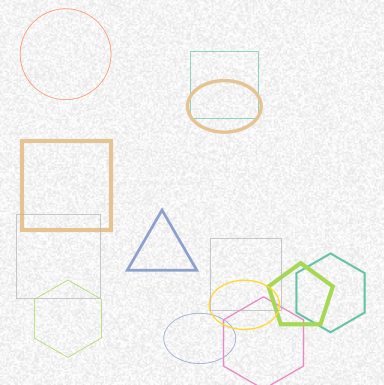[{"shape": "hexagon", "thickness": 1.5, "radius": 0.51, "center": [0.859, 0.239]}, {"shape": "square", "thickness": 0.5, "radius": 0.44, "center": [0.582, 0.78]}, {"shape": "circle", "thickness": 0.5, "radius": 0.59, "center": [0.17, 0.859]}, {"shape": "oval", "thickness": 0.5, "radius": 0.47, "center": [0.519, 0.121]}, {"shape": "triangle", "thickness": 2, "radius": 0.52, "center": [0.421, 0.35]}, {"shape": "hexagon", "thickness": 1, "radius": 0.6, "center": [0.684, 0.109]}, {"shape": "pentagon", "thickness": 3, "radius": 0.44, "center": [0.781, 0.229]}, {"shape": "hexagon", "thickness": 0.5, "radius": 0.5, "center": [0.176, 0.172]}, {"shape": "oval", "thickness": 1, "radius": 0.46, "center": [0.635, 0.208]}, {"shape": "oval", "thickness": 2.5, "radius": 0.48, "center": [0.583, 0.724]}, {"shape": "square", "thickness": 3, "radius": 0.58, "center": [0.173, 0.518]}, {"shape": "square", "thickness": 0.5, "radius": 0.55, "center": [0.151, 0.334]}, {"shape": "square", "thickness": 0.5, "radius": 0.46, "center": [0.638, 0.288]}]